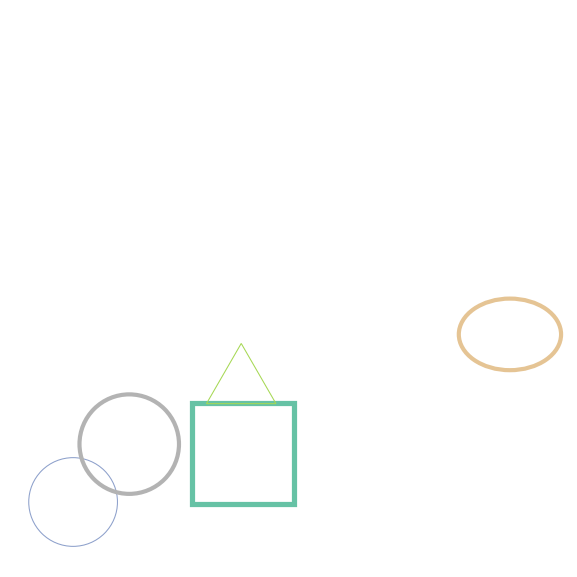[{"shape": "square", "thickness": 2.5, "radius": 0.44, "center": [0.421, 0.214]}, {"shape": "circle", "thickness": 0.5, "radius": 0.38, "center": [0.127, 0.13]}, {"shape": "triangle", "thickness": 0.5, "radius": 0.35, "center": [0.418, 0.335]}, {"shape": "oval", "thickness": 2, "radius": 0.44, "center": [0.883, 0.42]}, {"shape": "circle", "thickness": 2, "radius": 0.43, "center": [0.224, 0.23]}]